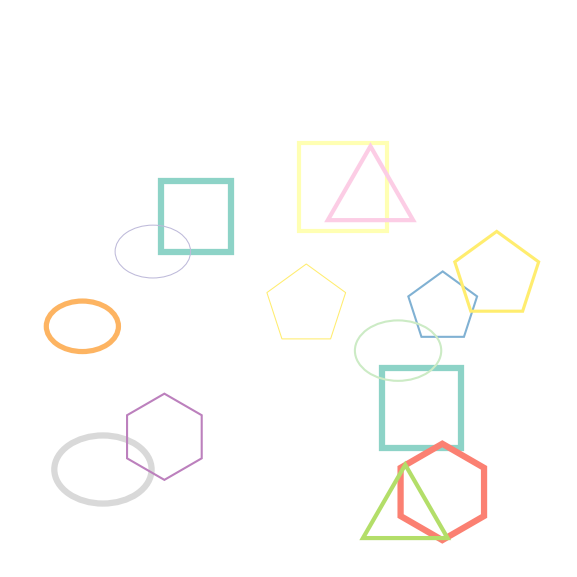[{"shape": "square", "thickness": 3, "radius": 0.3, "center": [0.339, 0.624]}, {"shape": "square", "thickness": 3, "radius": 0.34, "center": [0.73, 0.292]}, {"shape": "square", "thickness": 2, "radius": 0.38, "center": [0.594, 0.675]}, {"shape": "oval", "thickness": 0.5, "radius": 0.33, "center": [0.265, 0.564]}, {"shape": "hexagon", "thickness": 3, "radius": 0.42, "center": [0.766, 0.147]}, {"shape": "pentagon", "thickness": 1, "radius": 0.31, "center": [0.767, 0.467]}, {"shape": "oval", "thickness": 2.5, "radius": 0.31, "center": [0.143, 0.434]}, {"shape": "triangle", "thickness": 2, "radius": 0.42, "center": [0.702, 0.11]}, {"shape": "triangle", "thickness": 2, "radius": 0.43, "center": [0.641, 0.661]}, {"shape": "oval", "thickness": 3, "radius": 0.42, "center": [0.178, 0.186]}, {"shape": "hexagon", "thickness": 1, "radius": 0.37, "center": [0.285, 0.243]}, {"shape": "oval", "thickness": 1, "radius": 0.37, "center": [0.689, 0.392]}, {"shape": "pentagon", "thickness": 0.5, "radius": 0.36, "center": [0.53, 0.47]}, {"shape": "pentagon", "thickness": 1.5, "radius": 0.38, "center": [0.86, 0.522]}]